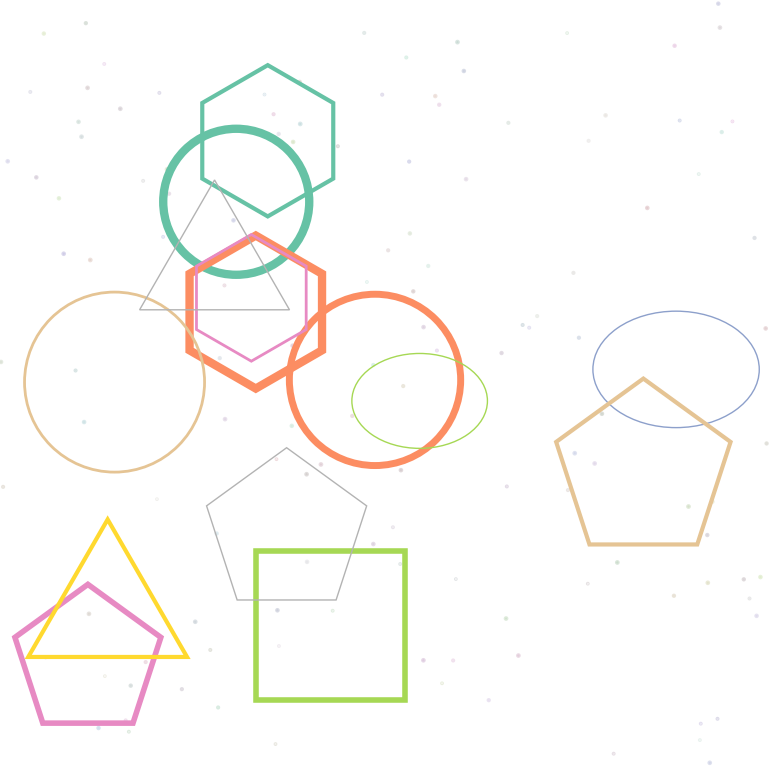[{"shape": "circle", "thickness": 3, "radius": 0.47, "center": [0.307, 0.738]}, {"shape": "hexagon", "thickness": 1.5, "radius": 0.49, "center": [0.348, 0.817]}, {"shape": "circle", "thickness": 2.5, "radius": 0.56, "center": [0.487, 0.507]}, {"shape": "hexagon", "thickness": 3, "radius": 0.5, "center": [0.332, 0.595]}, {"shape": "oval", "thickness": 0.5, "radius": 0.54, "center": [0.878, 0.52]}, {"shape": "pentagon", "thickness": 2, "radius": 0.5, "center": [0.114, 0.141]}, {"shape": "hexagon", "thickness": 1, "radius": 0.41, "center": [0.326, 0.613]}, {"shape": "oval", "thickness": 0.5, "radius": 0.44, "center": [0.545, 0.479]}, {"shape": "square", "thickness": 2, "radius": 0.48, "center": [0.429, 0.188]}, {"shape": "triangle", "thickness": 1.5, "radius": 0.6, "center": [0.14, 0.206]}, {"shape": "circle", "thickness": 1, "radius": 0.58, "center": [0.149, 0.504]}, {"shape": "pentagon", "thickness": 1.5, "radius": 0.6, "center": [0.836, 0.389]}, {"shape": "pentagon", "thickness": 0.5, "radius": 0.55, "center": [0.372, 0.309]}, {"shape": "triangle", "thickness": 0.5, "radius": 0.56, "center": [0.279, 0.654]}]